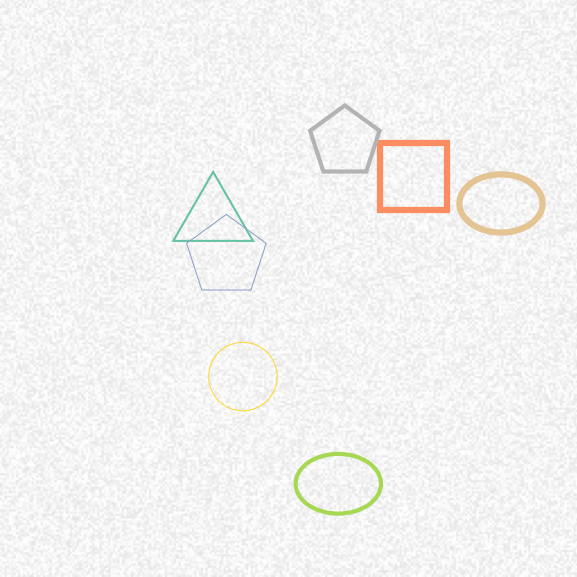[{"shape": "triangle", "thickness": 1, "radius": 0.4, "center": [0.369, 0.622]}, {"shape": "square", "thickness": 3, "radius": 0.29, "center": [0.716, 0.693]}, {"shape": "pentagon", "thickness": 0.5, "radius": 0.36, "center": [0.392, 0.555]}, {"shape": "oval", "thickness": 2, "radius": 0.37, "center": [0.586, 0.161]}, {"shape": "circle", "thickness": 0.5, "radius": 0.3, "center": [0.421, 0.347]}, {"shape": "oval", "thickness": 3, "radius": 0.36, "center": [0.868, 0.647]}, {"shape": "pentagon", "thickness": 2, "radius": 0.32, "center": [0.597, 0.753]}]